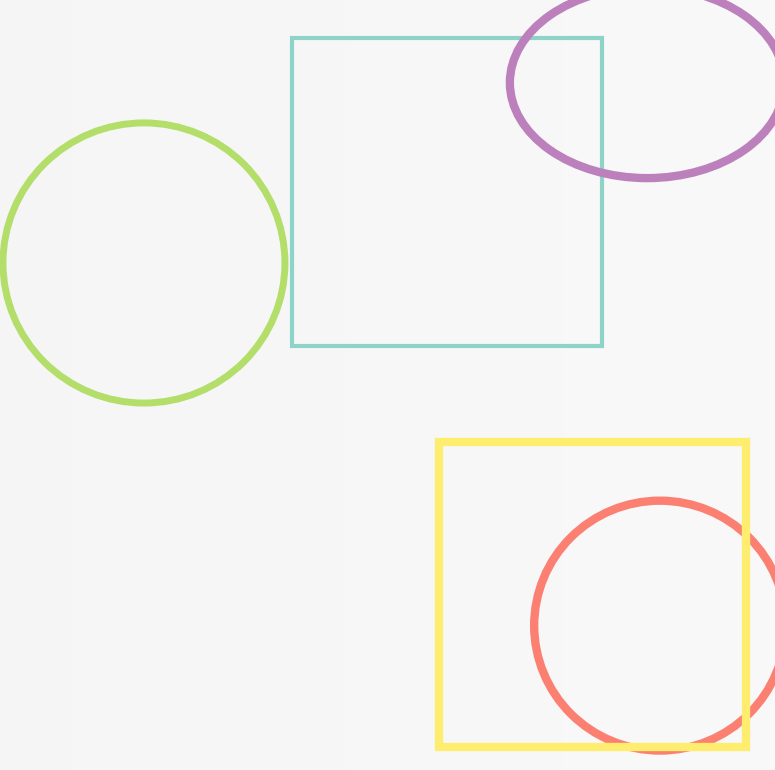[{"shape": "square", "thickness": 1.5, "radius": 1.0, "center": [0.577, 0.75]}, {"shape": "circle", "thickness": 3, "radius": 0.81, "center": [0.852, 0.188]}, {"shape": "circle", "thickness": 2.5, "radius": 0.91, "center": [0.186, 0.658]}, {"shape": "oval", "thickness": 3, "radius": 0.89, "center": [0.835, 0.893]}, {"shape": "square", "thickness": 3, "radius": 0.99, "center": [0.765, 0.228]}]